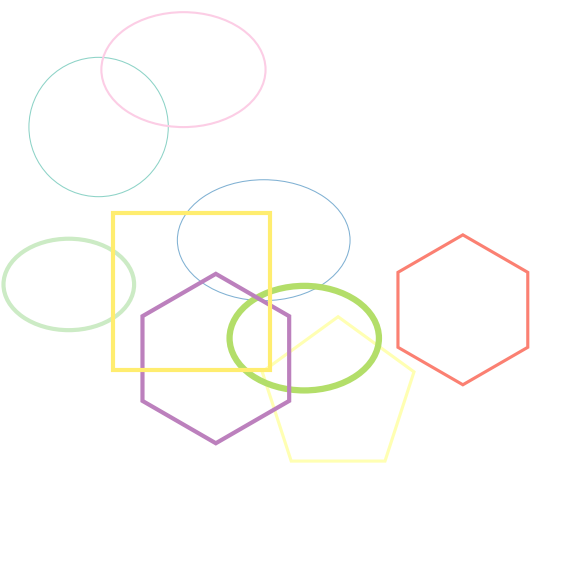[{"shape": "circle", "thickness": 0.5, "radius": 0.6, "center": [0.171, 0.779]}, {"shape": "pentagon", "thickness": 1.5, "radius": 0.69, "center": [0.585, 0.313]}, {"shape": "hexagon", "thickness": 1.5, "radius": 0.65, "center": [0.802, 0.463]}, {"shape": "oval", "thickness": 0.5, "radius": 0.75, "center": [0.457, 0.583]}, {"shape": "oval", "thickness": 3, "radius": 0.65, "center": [0.527, 0.414]}, {"shape": "oval", "thickness": 1, "radius": 0.71, "center": [0.318, 0.879]}, {"shape": "hexagon", "thickness": 2, "radius": 0.73, "center": [0.374, 0.378]}, {"shape": "oval", "thickness": 2, "radius": 0.57, "center": [0.119, 0.507]}, {"shape": "square", "thickness": 2, "radius": 0.68, "center": [0.332, 0.495]}]